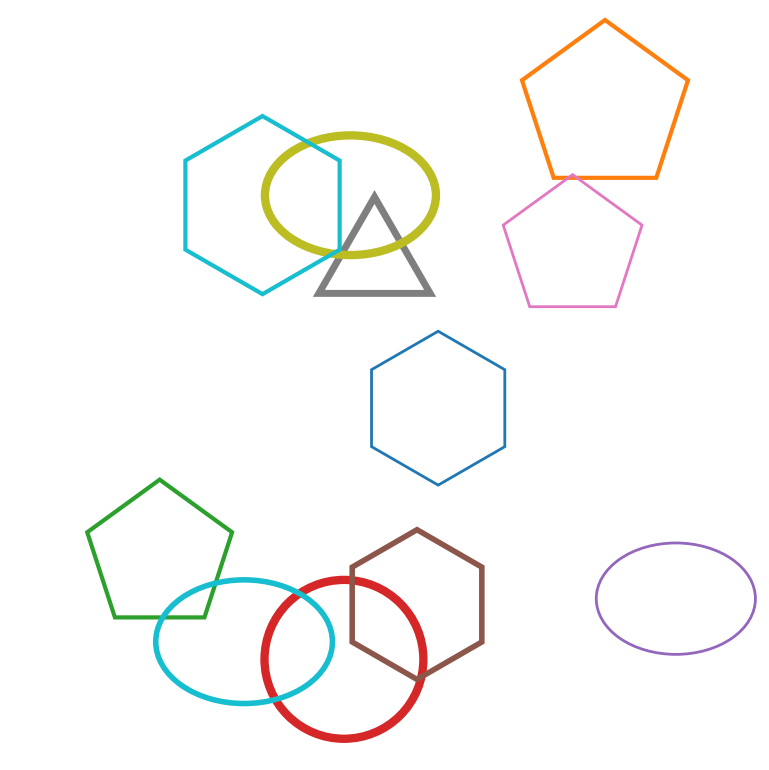[{"shape": "hexagon", "thickness": 1, "radius": 0.5, "center": [0.569, 0.47]}, {"shape": "pentagon", "thickness": 1.5, "radius": 0.57, "center": [0.786, 0.861]}, {"shape": "pentagon", "thickness": 1.5, "radius": 0.49, "center": [0.207, 0.278]}, {"shape": "circle", "thickness": 3, "radius": 0.52, "center": [0.447, 0.144]}, {"shape": "oval", "thickness": 1, "radius": 0.52, "center": [0.878, 0.223]}, {"shape": "hexagon", "thickness": 2, "radius": 0.49, "center": [0.542, 0.215]}, {"shape": "pentagon", "thickness": 1, "radius": 0.47, "center": [0.744, 0.678]}, {"shape": "triangle", "thickness": 2.5, "radius": 0.42, "center": [0.486, 0.661]}, {"shape": "oval", "thickness": 3, "radius": 0.56, "center": [0.455, 0.746]}, {"shape": "hexagon", "thickness": 1.5, "radius": 0.58, "center": [0.341, 0.734]}, {"shape": "oval", "thickness": 2, "radius": 0.57, "center": [0.317, 0.167]}]